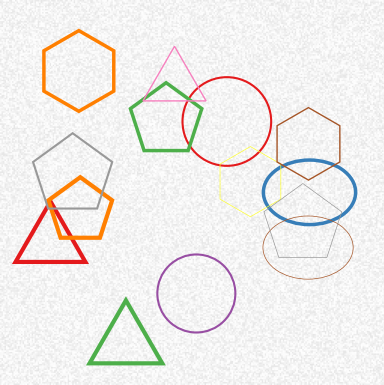[{"shape": "triangle", "thickness": 3, "radius": 0.52, "center": [0.131, 0.372]}, {"shape": "circle", "thickness": 1.5, "radius": 0.58, "center": [0.589, 0.684]}, {"shape": "oval", "thickness": 2.5, "radius": 0.6, "center": [0.804, 0.5]}, {"shape": "triangle", "thickness": 3, "radius": 0.55, "center": [0.327, 0.111]}, {"shape": "pentagon", "thickness": 2.5, "radius": 0.49, "center": [0.431, 0.688]}, {"shape": "circle", "thickness": 1.5, "radius": 0.51, "center": [0.51, 0.238]}, {"shape": "pentagon", "thickness": 3, "radius": 0.43, "center": [0.209, 0.453]}, {"shape": "hexagon", "thickness": 2.5, "radius": 0.52, "center": [0.205, 0.816]}, {"shape": "hexagon", "thickness": 0.5, "radius": 0.46, "center": [0.65, 0.528]}, {"shape": "oval", "thickness": 0.5, "radius": 0.59, "center": [0.8, 0.357]}, {"shape": "hexagon", "thickness": 1, "radius": 0.47, "center": [0.801, 0.626]}, {"shape": "triangle", "thickness": 1, "radius": 0.47, "center": [0.453, 0.785]}, {"shape": "pentagon", "thickness": 1.5, "radius": 0.54, "center": [0.189, 0.546]}, {"shape": "pentagon", "thickness": 0.5, "radius": 0.53, "center": [0.787, 0.417]}]